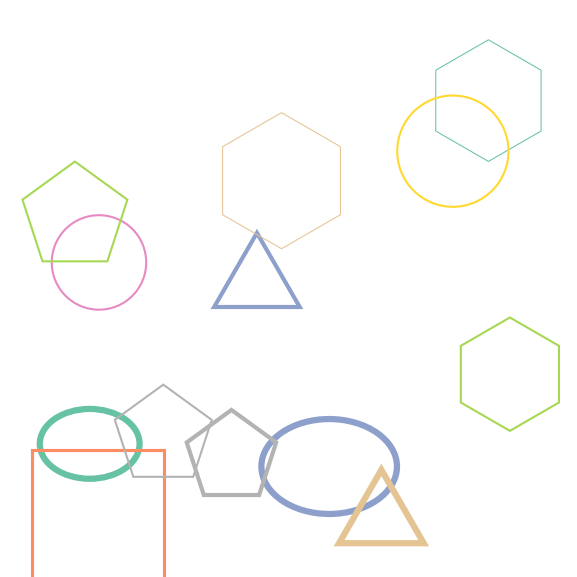[{"shape": "hexagon", "thickness": 0.5, "radius": 0.53, "center": [0.846, 0.825]}, {"shape": "oval", "thickness": 3, "radius": 0.43, "center": [0.155, 0.231]}, {"shape": "square", "thickness": 1.5, "radius": 0.57, "center": [0.17, 0.106]}, {"shape": "oval", "thickness": 3, "radius": 0.59, "center": [0.57, 0.191]}, {"shape": "triangle", "thickness": 2, "radius": 0.43, "center": [0.445, 0.51]}, {"shape": "circle", "thickness": 1, "radius": 0.41, "center": [0.171, 0.545]}, {"shape": "pentagon", "thickness": 1, "radius": 0.48, "center": [0.13, 0.624]}, {"shape": "hexagon", "thickness": 1, "radius": 0.49, "center": [0.883, 0.351]}, {"shape": "circle", "thickness": 1, "radius": 0.48, "center": [0.784, 0.737]}, {"shape": "triangle", "thickness": 3, "radius": 0.42, "center": [0.66, 0.101]}, {"shape": "hexagon", "thickness": 0.5, "radius": 0.59, "center": [0.488, 0.686]}, {"shape": "pentagon", "thickness": 2, "radius": 0.41, "center": [0.401, 0.208]}, {"shape": "pentagon", "thickness": 1, "radius": 0.44, "center": [0.283, 0.245]}]